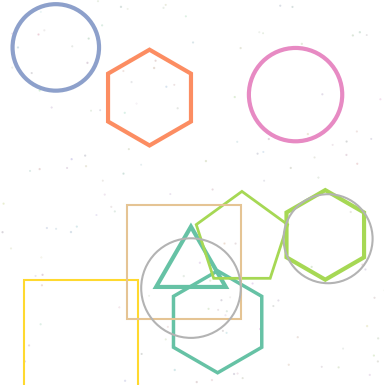[{"shape": "hexagon", "thickness": 2.5, "radius": 0.66, "center": [0.565, 0.164]}, {"shape": "triangle", "thickness": 3, "radius": 0.52, "center": [0.496, 0.307]}, {"shape": "hexagon", "thickness": 3, "radius": 0.62, "center": [0.388, 0.747]}, {"shape": "circle", "thickness": 3, "radius": 0.56, "center": [0.145, 0.877]}, {"shape": "circle", "thickness": 3, "radius": 0.61, "center": [0.768, 0.754]}, {"shape": "pentagon", "thickness": 2, "radius": 0.62, "center": [0.628, 0.378]}, {"shape": "hexagon", "thickness": 3, "radius": 0.58, "center": [0.845, 0.39]}, {"shape": "square", "thickness": 1.5, "radius": 0.74, "center": [0.211, 0.124]}, {"shape": "square", "thickness": 1.5, "radius": 0.74, "center": [0.477, 0.32]}, {"shape": "circle", "thickness": 1.5, "radius": 0.65, "center": [0.496, 0.252]}, {"shape": "circle", "thickness": 1.5, "radius": 0.58, "center": [0.852, 0.38]}]